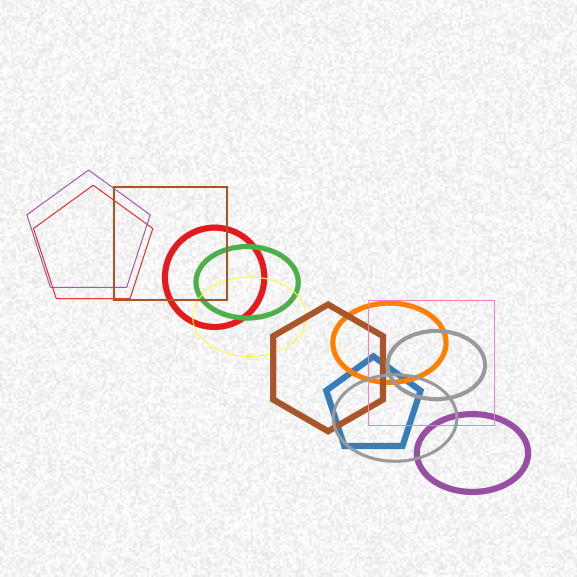[{"shape": "pentagon", "thickness": 0.5, "radius": 0.54, "center": [0.161, 0.57]}, {"shape": "circle", "thickness": 3, "radius": 0.43, "center": [0.372, 0.519]}, {"shape": "pentagon", "thickness": 3, "radius": 0.43, "center": [0.647, 0.296]}, {"shape": "oval", "thickness": 2.5, "radius": 0.44, "center": [0.428, 0.51]}, {"shape": "pentagon", "thickness": 0.5, "radius": 0.56, "center": [0.153, 0.592]}, {"shape": "oval", "thickness": 3, "radius": 0.48, "center": [0.818, 0.215]}, {"shape": "oval", "thickness": 2.5, "radius": 0.49, "center": [0.674, 0.406]}, {"shape": "oval", "thickness": 0.5, "radius": 0.49, "center": [0.432, 0.451]}, {"shape": "hexagon", "thickness": 3, "radius": 0.55, "center": [0.568, 0.362]}, {"shape": "square", "thickness": 1, "radius": 0.49, "center": [0.295, 0.577]}, {"shape": "square", "thickness": 0.5, "radius": 0.54, "center": [0.746, 0.371]}, {"shape": "oval", "thickness": 2, "radius": 0.42, "center": [0.755, 0.367]}, {"shape": "oval", "thickness": 1.5, "radius": 0.53, "center": [0.684, 0.275]}]